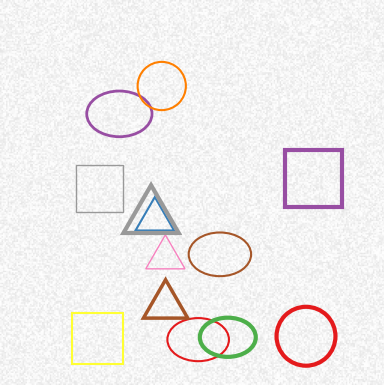[{"shape": "oval", "thickness": 1.5, "radius": 0.4, "center": [0.515, 0.118]}, {"shape": "circle", "thickness": 3, "radius": 0.38, "center": [0.795, 0.127]}, {"shape": "triangle", "thickness": 1.5, "radius": 0.29, "center": [0.402, 0.43]}, {"shape": "oval", "thickness": 3, "radius": 0.36, "center": [0.592, 0.124]}, {"shape": "square", "thickness": 3, "radius": 0.37, "center": [0.815, 0.535]}, {"shape": "oval", "thickness": 2, "radius": 0.42, "center": [0.31, 0.704]}, {"shape": "circle", "thickness": 1.5, "radius": 0.31, "center": [0.42, 0.777]}, {"shape": "square", "thickness": 1.5, "radius": 0.34, "center": [0.253, 0.121]}, {"shape": "oval", "thickness": 1.5, "radius": 0.41, "center": [0.571, 0.339]}, {"shape": "triangle", "thickness": 2.5, "radius": 0.33, "center": [0.43, 0.207]}, {"shape": "triangle", "thickness": 1, "radius": 0.29, "center": [0.43, 0.331]}, {"shape": "triangle", "thickness": 3, "radius": 0.41, "center": [0.392, 0.436]}, {"shape": "square", "thickness": 1, "radius": 0.31, "center": [0.258, 0.51]}]